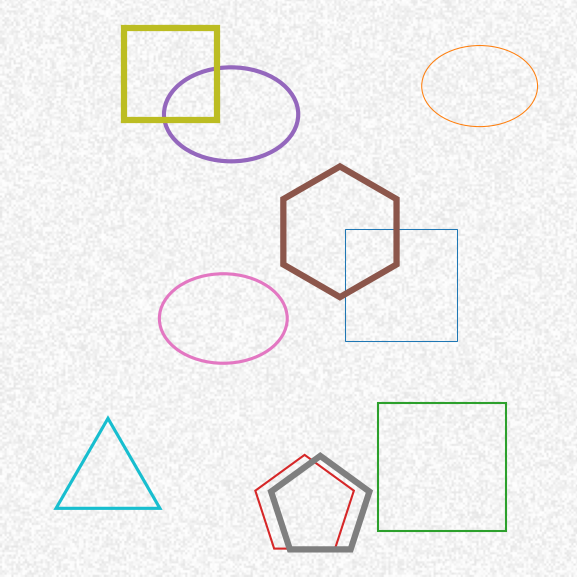[{"shape": "square", "thickness": 0.5, "radius": 0.48, "center": [0.694, 0.506]}, {"shape": "oval", "thickness": 0.5, "radius": 0.5, "center": [0.831, 0.85]}, {"shape": "square", "thickness": 1, "radius": 0.55, "center": [0.766, 0.191]}, {"shape": "pentagon", "thickness": 1, "radius": 0.45, "center": [0.527, 0.122]}, {"shape": "oval", "thickness": 2, "radius": 0.58, "center": [0.4, 0.801]}, {"shape": "hexagon", "thickness": 3, "radius": 0.57, "center": [0.589, 0.598]}, {"shape": "oval", "thickness": 1.5, "radius": 0.55, "center": [0.387, 0.448]}, {"shape": "pentagon", "thickness": 3, "radius": 0.45, "center": [0.555, 0.12]}, {"shape": "square", "thickness": 3, "radius": 0.4, "center": [0.295, 0.871]}, {"shape": "triangle", "thickness": 1.5, "radius": 0.52, "center": [0.187, 0.171]}]